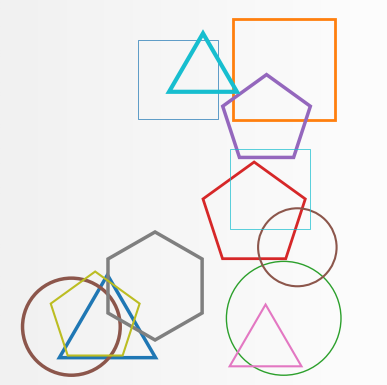[{"shape": "square", "thickness": 0.5, "radius": 0.52, "center": [0.46, 0.793]}, {"shape": "triangle", "thickness": 2.5, "radius": 0.72, "center": [0.277, 0.143]}, {"shape": "square", "thickness": 2, "radius": 0.66, "center": [0.732, 0.82]}, {"shape": "circle", "thickness": 1, "radius": 0.74, "center": [0.732, 0.173]}, {"shape": "pentagon", "thickness": 2, "radius": 0.69, "center": [0.656, 0.44]}, {"shape": "pentagon", "thickness": 2.5, "radius": 0.59, "center": [0.688, 0.687]}, {"shape": "circle", "thickness": 2.5, "radius": 0.63, "center": [0.184, 0.151]}, {"shape": "circle", "thickness": 1.5, "radius": 0.51, "center": [0.767, 0.358]}, {"shape": "triangle", "thickness": 1.5, "radius": 0.54, "center": [0.685, 0.102]}, {"shape": "hexagon", "thickness": 2.5, "radius": 0.7, "center": [0.4, 0.257]}, {"shape": "pentagon", "thickness": 1.5, "radius": 0.6, "center": [0.246, 0.174]}, {"shape": "square", "thickness": 0.5, "radius": 0.52, "center": [0.697, 0.51]}, {"shape": "triangle", "thickness": 3, "radius": 0.51, "center": [0.524, 0.812]}]